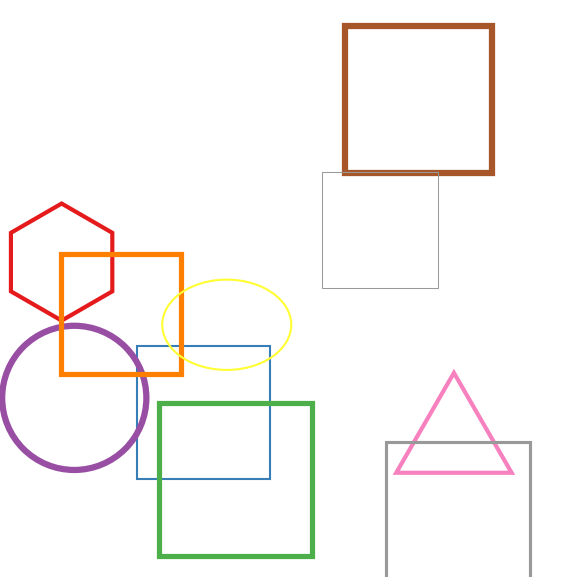[{"shape": "hexagon", "thickness": 2, "radius": 0.51, "center": [0.107, 0.545]}, {"shape": "square", "thickness": 1, "radius": 0.58, "center": [0.352, 0.285]}, {"shape": "square", "thickness": 2.5, "radius": 0.66, "center": [0.407, 0.169]}, {"shape": "circle", "thickness": 3, "radius": 0.62, "center": [0.129, 0.31]}, {"shape": "square", "thickness": 2.5, "radius": 0.52, "center": [0.209, 0.455]}, {"shape": "oval", "thickness": 1, "radius": 0.56, "center": [0.393, 0.437]}, {"shape": "square", "thickness": 3, "radius": 0.64, "center": [0.725, 0.827]}, {"shape": "triangle", "thickness": 2, "radius": 0.58, "center": [0.786, 0.238]}, {"shape": "square", "thickness": 1.5, "radius": 0.62, "center": [0.793, 0.109]}, {"shape": "square", "thickness": 0.5, "radius": 0.5, "center": [0.659, 0.601]}]